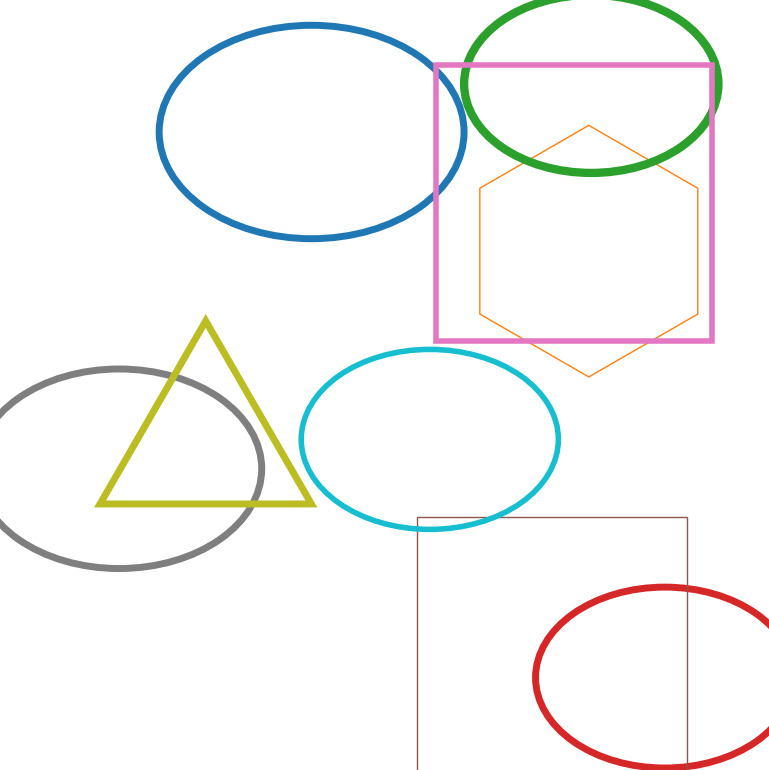[{"shape": "oval", "thickness": 2.5, "radius": 0.99, "center": [0.405, 0.829]}, {"shape": "hexagon", "thickness": 0.5, "radius": 0.82, "center": [0.765, 0.674]}, {"shape": "oval", "thickness": 3, "radius": 0.83, "center": [0.768, 0.891]}, {"shape": "oval", "thickness": 2.5, "radius": 0.84, "center": [0.863, 0.12]}, {"shape": "square", "thickness": 0.5, "radius": 0.88, "center": [0.717, 0.153]}, {"shape": "square", "thickness": 2, "radius": 0.9, "center": [0.745, 0.736]}, {"shape": "oval", "thickness": 2.5, "radius": 0.93, "center": [0.155, 0.391]}, {"shape": "triangle", "thickness": 2.5, "radius": 0.79, "center": [0.267, 0.425]}, {"shape": "oval", "thickness": 2, "radius": 0.83, "center": [0.558, 0.429]}]